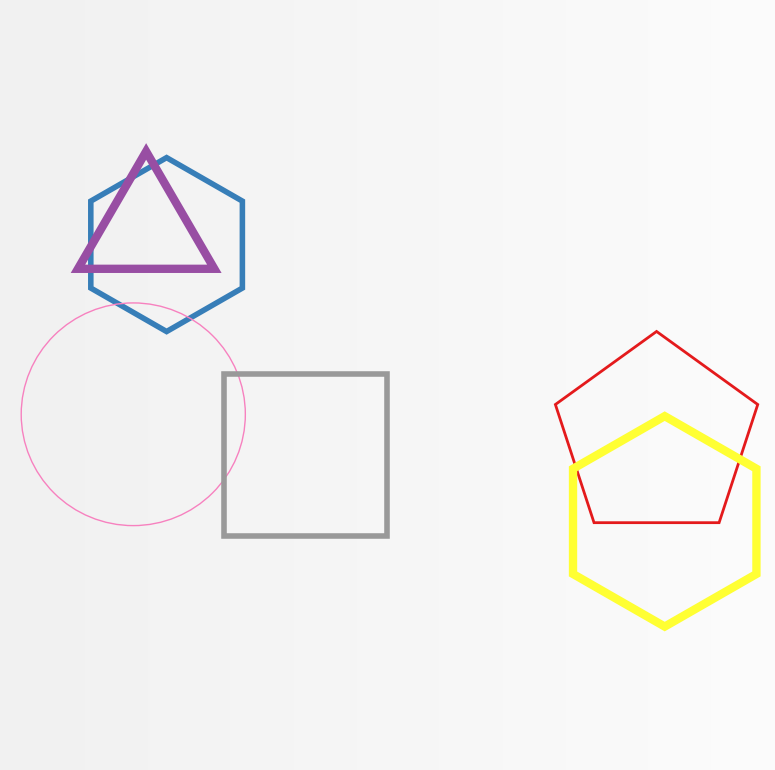[{"shape": "pentagon", "thickness": 1, "radius": 0.69, "center": [0.847, 0.432]}, {"shape": "hexagon", "thickness": 2, "radius": 0.56, "center": [0.215, 0.682]}, {"shape": "triangle", "thickness": 3, "radius": 0.51, "center": [0.189, 0.702]}, {"shape": "hexagon", "thickness": 3, "radius": 0.68, "center": [0.858, 0.323]}, {"shape": "circle", "thickness": 0.5, "radius": 0.72, "center": [0.172, 0.462]}, {"shape": "square", "thickness": 2, "radius": 0.53, "center": [0.394, 0.409]}]